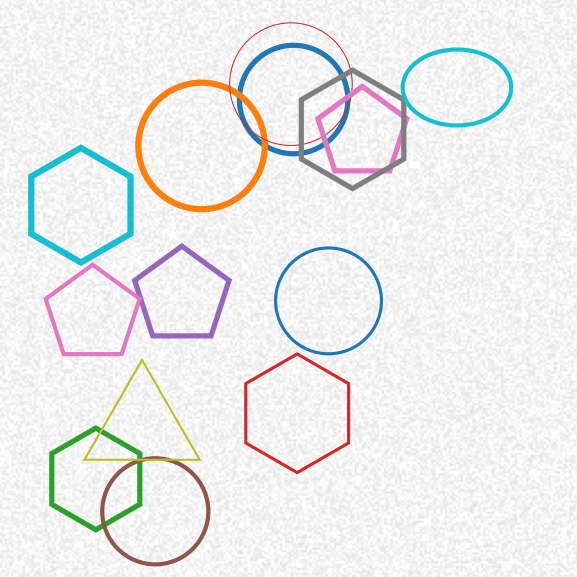[{"shape": "circle", "thickness": 1.5, "radius": 0.46, "center": [0.569, 0.478]}, {"shape": "circle", "thickness": 2.5, "radius": 0.47, "center": [0.508, 0.827]}, {"shape": "circle", "thickness": 3, "radius": 0.55, "center": [0.349, 0.746]}, {"shape": "hexagon", "thickness": 2.5, "radius": 0.44, "center": [0.166, 0.17]}, {"shape": "circle", "thickness": 0.5, "radius": 0.53, "center": [0.504, 0.853]}, {"shape": "hexagon", "thickness": 1.5, "radius": 0.51, "center": [0.515, 0.283]}, {"shape": "pentagon", "thickness": 2.5, "radius": 0.43, "center": [0.315, 0.487]}, {"shape": "circle", "thickness": 2, "radius": 0.46, "center": [0.269, 0.114]}, {"shape": "pentagon", "thickness": 2, "radius": 0.43, "center": [0.16, 0.455]}, {"shape": "pentagon", "thickness": 2.5, "radius": 0.4, "center": [0.627, 0.769]}, {"shape": "hexagon", "thickness": 2.5, "radius": 0.51, "center": [0.61, 0.775]}, {"shape": "triangle", "thickness": 1, "radius": 0.58, "center": [0.246, 0.261]}, {"shape": "hexagon", "thickness": 3, "radius": 0.5, "center": [0.14, 0.644]}, {"shape": "oval", "thickness": 2, "radius": 0.47, "center": [0.791, 0.848]}]